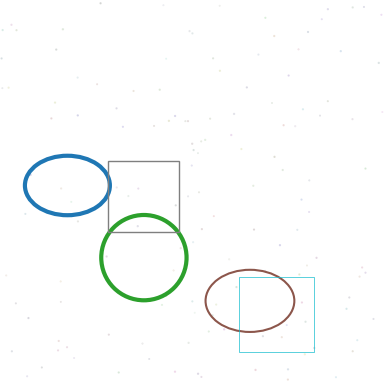[{"shape": "oval", "thickness": 3, "radius": 0.55, "center": [0.175, 0.518]}, {"shape": "circle", "thickness": 3, "radius": 0.55, "center": [0.374, 0.331]}, {"shape": "oval", "thickness": 1.5, "radius": 0.58, "center": [0.649, 0.219]}, {"shape": "square", "thickness": 1, "radius": 0.46, "center": [0.372, 0.489]}, {"shape": "square", "thickness": 0.5, "radius": 0.49, "center": [0.718, 0.182]}]